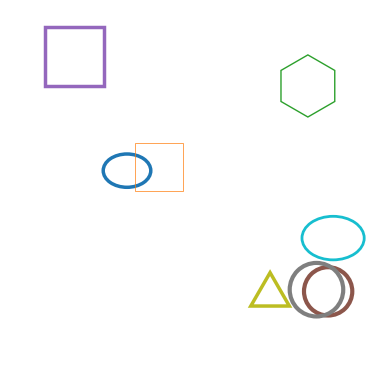[{"shape": "oval", "thickness": 2.5, "radius": 0.31, "center": [0.33, 0.557]}, {"shape": "square", "thickness": 0.5, "radius": 0.32, "center": [0.413, 0.566]}, {"shape": "hexagon", "thickness": 1, "radius": 0.4, "center": [0.8, 0.777]}, {"shape": "square", "thickness": 2.5, "radius": 0.38, "center": [0.194, 0.853]}, {"shape": "circle", "thickness": 3, "radius": 0.31, "center": [0.852, 0.243]}, {"shape": "circle", "thickness": 3, "radius": 0.35, "center": [0.822, 0.248]}, {"shape": "triangle", "thickness": 2.5, "radius": 0.29, "center": [0.702, 0.234]}, {"shape": "oval", "thickness": 2, "radius": 0.4, "center": [0.865, 0.382]}]